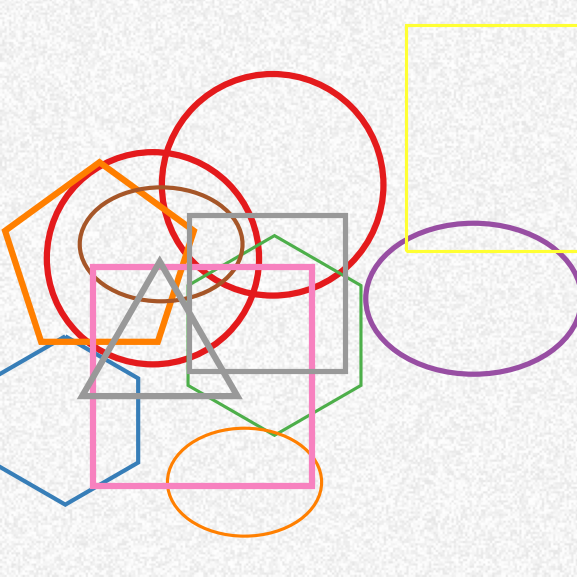[{"shape": "circle", "thickness": 3, "radius": 0.96, "center": [0.472, 0.679]}, {"shape": "circle", "thickness": 3, "radius": 0.92, "center": [0.265, 0.552]}, {"shape": "hexagon", "thickness": 2, "radius": 0.73, "center": [0.113, 0.271]}, {"shape": "hexagon", "thickness": 1.5, "radius": 0.86, "center": [0.475, 0.418]}, {"shape": "oval", "thickness": 2.5, "radius": 0.93, "center": [0.82, 0.482]}, {"shape": "oval", "thickness": 1.5, "radius": 0.67, "center": [0.423, 0.164]}, {"shape": "pentagon", "thickness": 3, "radius": 0.86, "center": [0.172, 0.546]}, {"shape": "square", "thickness": 1.5, "radius": 0.98, "center": [0.898, 0.761]}, {"shape": "oval", "thickness": 2, "radius": 0.7, "center": [0.279, 0.576]}, {"shape": "square", "thickness": 3, "radius": 0.95, "center": [0.35, 0.347]}, {"shape": "square", "thickness": 2.5, "radius": 0.68, "center": [0.462, 0.491]}, {"shape": "triangle", "thickness": 3, "radius": 0.78, "center": [0.277, 0.391]}]